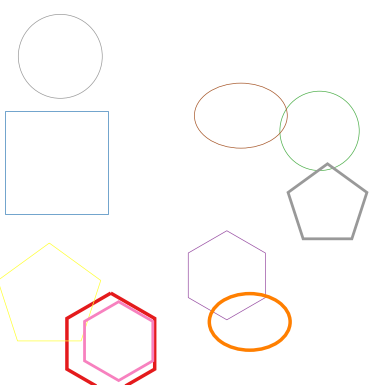[{"shape": "hexagon", "thickness": 2.5, "radius": 0.66, "center": [0.288, 0.107]}, {"shape": "square", "thickness": 0.5, "radius": 0.67, "center": [0.148, 0.577]}, {"shape": "circle", "thickness": 0.5, "radius": 0.52, "center": [0.83, 0.66]}, {"shape": "hexagon", "thickness": 0.5, "radius": 0.58, "center": [0.589, 0.285]}, {"shape": "oval", "thickness": 2.5, "radius": 0.52, "center": [0.649, 0.164]}, {"shape": "pentagon", "thickness": 0.5, "radius": 0.7, "center": [0.128, 0.228]}, {"shape": "oval", "thickness": 0.5, "radius": 0.6, "center": [0.626, 0.7]}, {"shape": "hexagon", "thickness": 2, "radius": 0.51, "center": [0.308, 0.114]}, {"shape": "circle", "thickness": 0.5, "radius": 0.55, "center": [0.157, 0.854]}, {"shape": "pentagon", "thickness": 2, "radius": 0.54, "center": [0.851, 0.467]}]